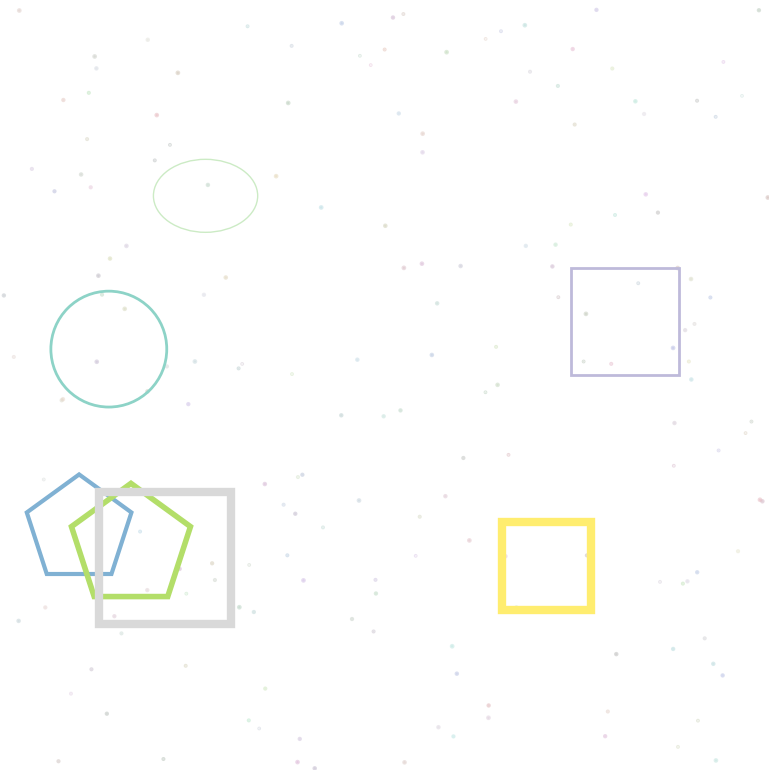[{"shape": "circle", "thickness": 1, "radius": 0.38, "center": [0.141, 0.547]}, {"shape": "square", "thickness": 1, "radius": 0.35, "center": [0.812, 0.582]}, {"shape": "pentagon", "thickness": 1.5, "radius": 0.36, "center": [0.103, 0.312]}, {"shape": "pentagon", "thickness": 2, "radius": 0.41, "center": [0.17, 0.291]}, {"shape": "square", "thickness": 3, "radius": 0.43, "center": [0.214, 0.276]}, {"shape": "oval", "thickness": 0.5, "radius": 0.34, "center": [0.267, 0.746]}, {"shape": "square", "thickness": 3, "radius": 0.29, "center": [0.71, 0.265]}]